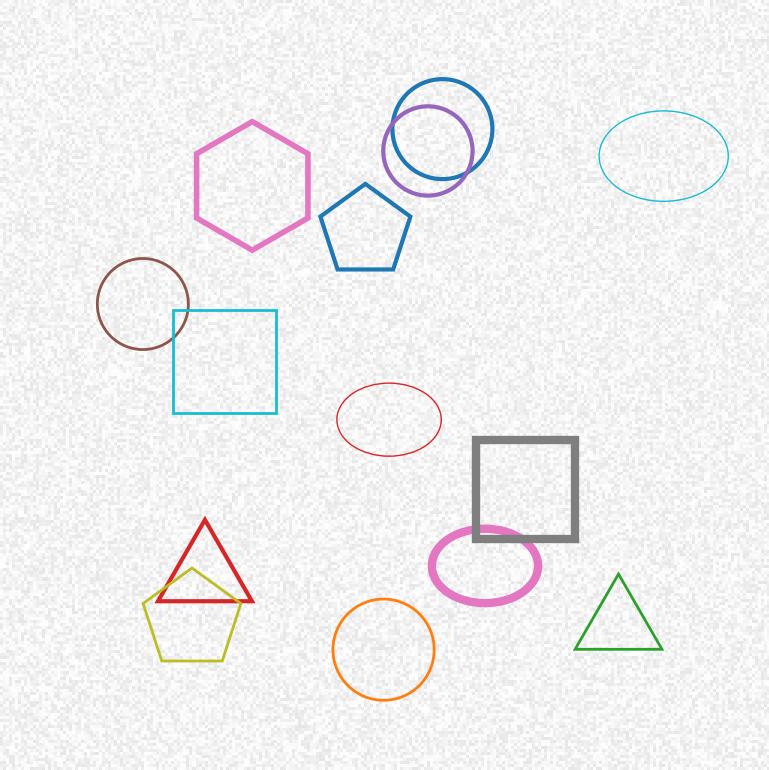[{"shape": "circle", "thickness": 1.5, "radius": 0.32, "center": [0.575, 0.832]}, {"shape": "pentagon", "thickness": 1.5, "radius": 0.31, "center": [0.475, 0.7]}, {"shape": "circle", "thickness": 1, "radius": 0.33, "center": [0.498, 0.156]}, {"shape": "triangle", "thickness": 1, "radius": 0.33, "center": [0.803, 0.189]}, {"shape": "triangle", "thickness": 1.5, "radius": 0.35, "center": [0.266, 0.254]}, {"shape": "oval", "thickness": 0.5, "radius": 0.34, "center": [0.505, 0.455]}, {"shape": "circle", "thickness": 1.5, "radius": 0.29, "center": [0.556, 0.804]}, {"shape": "circle", "thickness": 1, "radius": 0.3, "center": [0.186, 0.605]}, {"shape": "oval", "thickness": 3, "radius": 0.35, "center": [0.63, 0.265]}, {"shape": "hexagon", "thickness": 2, "radius": 0.42, "center": [0.328, 0.759]}, {"shape": "square", "thickness": 3, "radius": 0.32, "center": [0.683, 0.365]}, {"shape": "pentagon", "thickness": 1, "radius": 0.33, "center": [0.249, 0.196]}, {"shape": "oval", "thickness": 0.5, "radius": 0.42, "center": [0.862, 0.797]}, {"shape": "square", "thickness": 1, "radius": 0.34, "center": [0.291, 0.53]}]